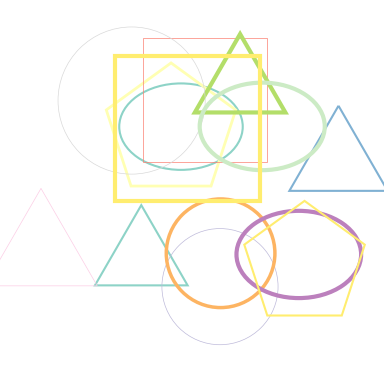[{"shape": "triangle", "thickness": 1.5, "radius": 0.69, "center": [0.367, 0.328]}, {"shape": "oval", "thickness": 1.5, "radius": 0.8, "center": [0.47, 0.671]}, {"shape": "pentagon", "thickness": 2, "radius": 0.88, "center": [0.444, 0.66]}, {"shape": "circle", "thickness": 0.5, "radius": 0.75, "center": [0.571, 0.255]}, {"shape": "square", "thickness": 0.5, "radius": 0.8, "center": [0.533, 0.74]}, {"shape": "triangle", "thickness": 1.5, "radius": 0.74, "center": [0.879, 0.578]}, {"shape": "circle", "thickness": 2.5, "radius": 0.71, "center": [0.573, 0.342]}, {"shape": "triangle", "thickness": 3, "radius": 0.68, "center": [0.624, 0.776]}, {"shape": "triangle", "thickness": 0.5, "radius": 0.84, "center": [0.106, 0.342]}, {"shape": "circle", "thickness": 0.5, "radius": 0.96, "center": [0.342, 0.739]}, {"shape": "oval", "thickness": 3, "radius": 0.81, "center": [0.776, 0.339]}, {"shape": "oval", "thickness": 3, "radius": 0.81, "center": [0.681, 0.672]}, {"shape": "square", "thickness": 3, "radius": 0.94, "center": [0.487, 0.666]}, {"shape": "pentagon", "thickness": 1.5, "radius": 0.82, "center": [0.791, 0.314]}]